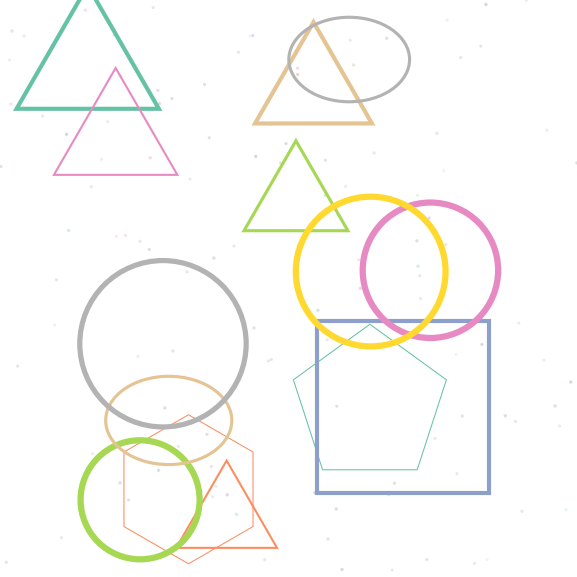[{"shape": "triangle", "thickness": 2, "radius": 0.71, "center": [0.152, 0.882]}, {"shape": "pentagon", "thickness": 0.5, "radius": 0.7, "center": [0.641, 0.298]}, {"shape": "triangle", "thickness": 1, "radius": 0.5, "center": [0.392, 0.101]}, {"shape": "hexagon", "thickness": 0.5, "radius": 0.65, "center": [0.326, 0.152]}, {"shape": "square", "thickness": 2, "radius": 0.74, "center": [0.698, 0.294]}, {"shape": "triangle", "thickness": 1, "radius": 0.62, "center": [0.2, 0.758]}, {"shape": "circle", "thickness": 3, "radius": 0.59, "center": [0.745, 0.531]}, {"shape": "circle", "thickness": 3, "radius": 0.52, "center": [0.243, 0.134]}, {"shape": "triangle", "thickness": 1.5, "radius": 0.52, "center": [0.512, 0.652]}, {"shape": "circle", "thickness": 3, "radius": 0.65, "center": [0.642, 0.529]}, {"shape": "triangle", "thickness": 2, "radius": 0.58, "center": [0.543, 0.844]}, {"shape": "oval", "thickness": 1.5, "radius": 0.55, "center": [0.292, 0.271]}, {"shape": "oval", "thickness": 1.5, "radius": 0.52, "center": [0.605, 0.896]}, {"shape": "circle", "thickness": 2.5, "radius": 0.72, "center": [0.282, 0.404]}]